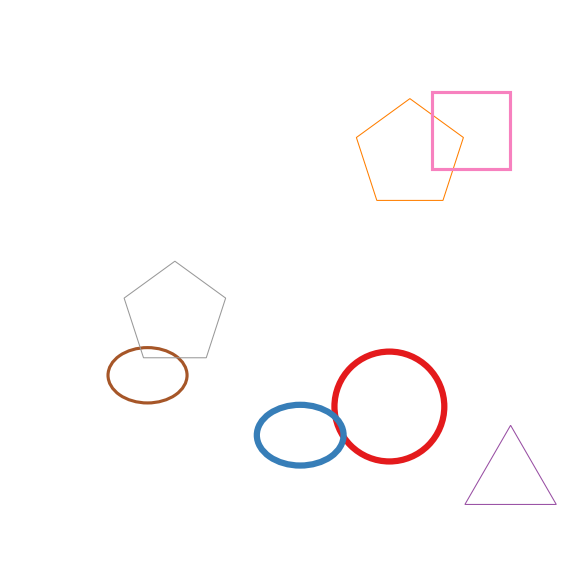[{"shape": "circle", "thickness": 3, "radius": 0.48, "center": [0.674, 0.295]}, {"shape": "oval", "thickness": 3, "radius": 0.38, "center": [0.52, 0.246]}, {"shape": "triangle", "thickness": 0.5, "radius": 0.46, "center": [0.884, 0.171]}, {"shape": "pentagon", "thickness": 0.5, "radius": 0.49, "center": [0.71, 0.731]}, {"shape": "oval", "thickness": 1.5, "radius": 0.34, "center": [0.255, 0.349]}, {"shape": "square", "thickness": 1.5, "radius": 0.33, "center": [0.816, 0.774]}, {"shape": "pentagon", "thickness": 0.5, "radius": 0.46, "center": [0.303, 0.454]}]